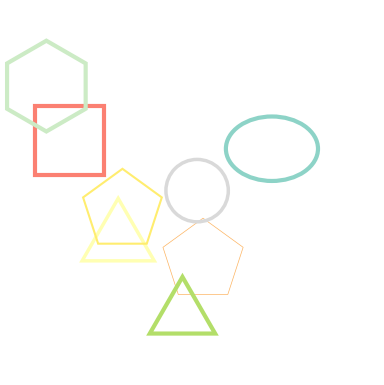[{"shape": "oval", "thickness": 3, "radius": 0.6, "center": [0.706, 0.614]}, {"shape": "triangle", "thickness": 2.5, "radius": 0.54, "center": [0.307, 0.377]}, {"shape": "square", "thickness": 3, "radius": 0.44, "center": [0.18, 0.635]}, {"shape": "pentagon", "thickness": 0.5, "radius": 0.55, "center": [0.527, 0.324]}, {"shape": "triangle", "thickness": 3, "radius": 0.49, "center": [0.474, 0.183]}, {"shape": "circle", "thickness": 2.5, "radius": 0.41, "center": [0.512, 0.505]}, {"shape": "hexagon", "thickness": 3, "radius": 0.59, "center": [0.12, 0.776]}, {"shape": "pentagon", "thickness": 1.5, "radius": 0.54, "center": [0.318, 0.454]}]